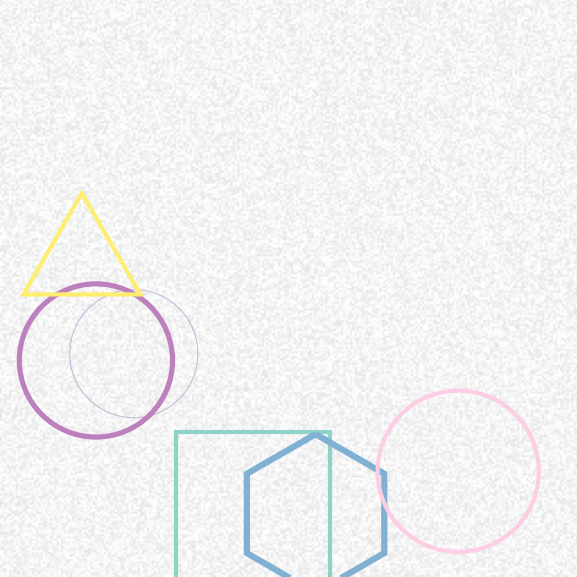[{"shape": "square", "thickness": 2, "radius": 0.67, "center": [0.438, 0.119]}, {"shape": "circle", "thickness": 0.5, "radius": 0.55, "center": [0.232, 0.387]}, {"shape": "hexagon", "thickness": 3, "radius": 0.69, "center": [0.546, 0.11]}, {"shape": "circle", "thickness": 2, "radius": 0.7, "center": [0.794, 0.183]}, {"shape": "circle", "thickness": 2.5, "radius": 0.66, "center": [0.166, 0.375]}, {"shape": "triangle", "thickness": 2, "radius": 0.58, "center": [0.142, 0.548]}]